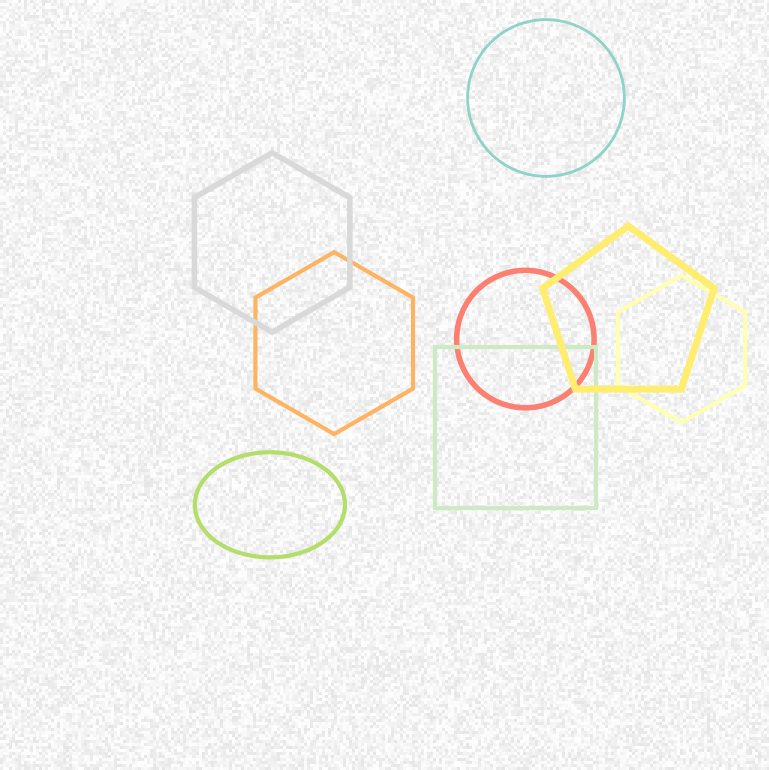[{"shape": "circle", "thickness": 1, "radius": 0.51, "center": [0.709, 0.873]}, {"shape": "hexagon", "thickness": 1.5, "radius": 0.48, "center": [0.885, 0.547]}, {"shape": "circle", "thickness": 2, "radius": 0.45, "center": [0.682, 0.56]}, {"shape": "hexagon", "thickness": 1.5, "radius": 0.59, "center": [0.434, 0.554]}, {"shape": "oval", "thickness": 1.5, "radius": 0.49, "center": [0.351, 0.344]}, {"shape": "hexagon", "thickness": 2, "radius": 0.58, "center": [0.353, 0.685]}, {"shape": "square", "thickness": 1.5, "radius": 0.52, "center": [0.67, 0.445]}, {"shape": "pentagon", "thickness": 2.5, "radius": 0.59, "center": [0.816, 0.589]}]